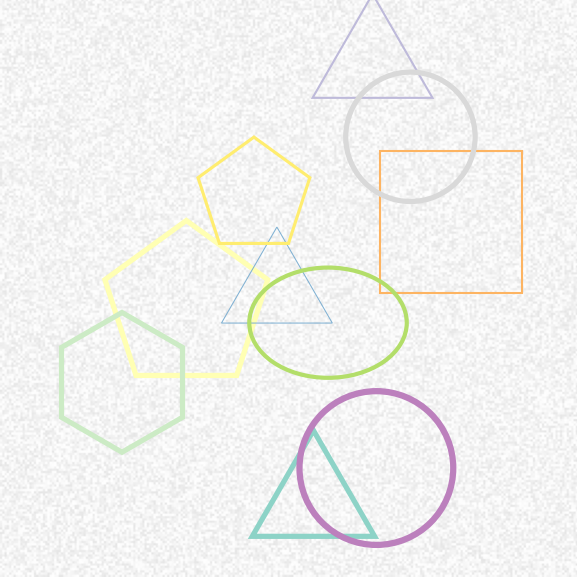[{"shape": "triangle", "thickness": 2.5, "radius": 0.61, "center": [0.543, 0.132]}, {"shape": "pentagon", "thickness": 2.5, "radius": 0.74, "center": [0.323, 0.469]}, {"shape": "triangle", "thickness": 1, "radius": 0.6, "center": [0.645, 0.89]}, {"shape": "triangle", "thickness": 0.5, "radius": 0.55, "center": [0.479, 0.495]}, {"shape": "square", "thickness": 1, "radius": 0.62, "center": [0.781, 0.615]}, {"shape": "oval", "thickness": 2, "radius": 0.68, "center": [0.568, 0.44]}, {"shape": "circle", "thickness": 2.5, "radius": 0.56, "center": [0.711, 0.762]}, {"shape": "circle", "thickness": 3, "radius": 0.67, "center": [0.652, 0.189]}, {"shape": "hexagon", "thickness": 2.5, "radius": 0.6, "center": [0.211, 0.337]}, {"shape": "pentagon", "thickness": 1.5, "radius": 0.51, "center": [0.44, 0.66]}]